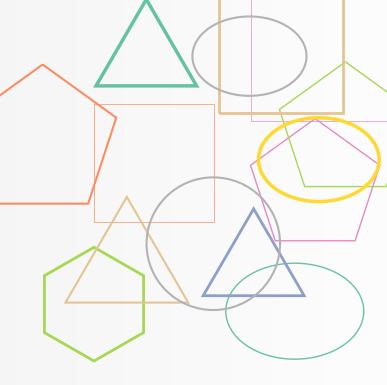[{"shape": "oval", "thickness": 1, "radius": 0.89, "center": [0.761, 0.192]}, {"shape": "triangle", "thickness": 2.5, "radius": 0.75, "center": [0.378, 0.852]}, {"shape": "pentagon", "thickness": 1.5, "radius": 1.0, "center": [0.11, 0.633]}, {"shape": "square", "thickness": 0.5, "radius": 0.77, "center": [0.397, 0.577]}, {"shape": "triangle", "thickness": 2, "radius": 0.75, "center": [0.655, 0.307]}, {"shape": "pentagon", "thickness": 1, "radius": 0.88, "center": [0.813, 0.516]}, {"shape": "square", "thickness": 0.5, "radius": 0.97, "center": [0.842, 0.879]}, {"shape": "pentagon", "thickness": 1, "radius": 0.9, "center": [0.891, 0.66]}, {"shape": "hexagon", "thickness": 2, "radius": 0.74, "center": [0.243, 0.21]}, {"shape": "oval", "thickness": 2.5, "radius": 0.78, "center": [0.823, 0.585]}, {"shape": "triangle", "thickness": 1.5, "radius": 0.91, "center": [0.327, 0.305]}, {"shape": "square", "thickness": 2, "radius": 0.8, "center": [0.726, 0.867]}, {"shape": "circle", "thickness": 1.5, "radius": 0.86, "center": [0.55, 0.367]}, {"shape": "oval", "thickness": 1.5, "radius": 0.74, "center": [0.644, 0.854]}]